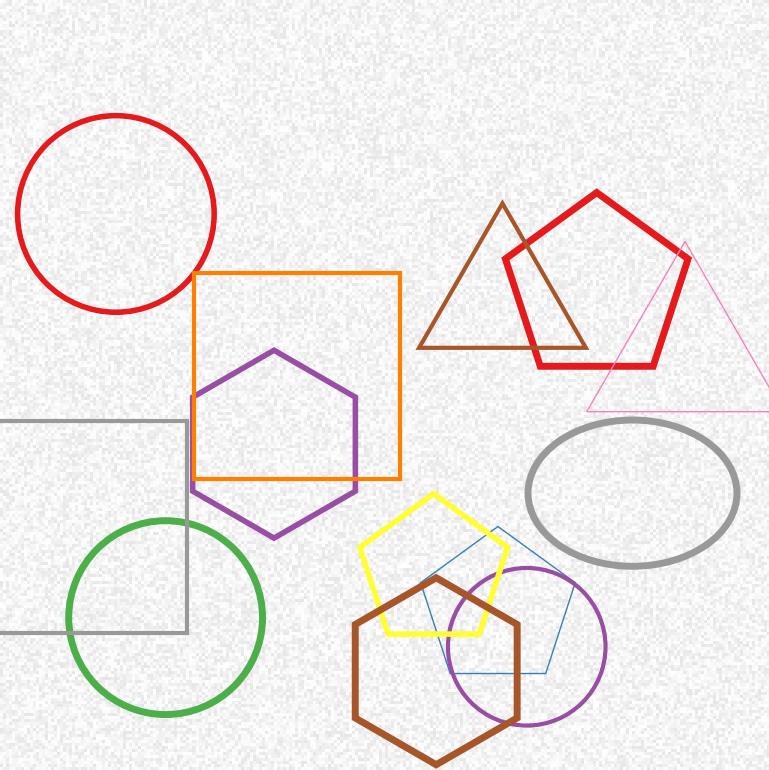[{"shape": "pentagon", "thickness": 2.5, "radius": 0.62, "center": [0.775, 0.625]}, {"shape": "circle", "thickness": 2, "radius": 0.64, "center": [0.15, 0.722]}, {"shape": "pentagon", "thickness": 0.5, "radius": 0.53, "center": [0.647, 0.211]}, {"shape": "circle", "thickness": 2.5, "radius": 0.63, "center": [0.215, 0.198]}, {"shape": "hexagon", "thickness": 2, "radius": 0.61, "center": [0.356, 0.423]}, {"shape": "circle", "thickness": 1.5, "radius": 0.51, "center": [0.684, 0.16]}, {"shape": "square", "thickness": 1.5, "radius": 0.67, "center": [0.385, 0.512]}, {"shape": "pentagon", "thickness": 2, "radius": 0.5, "center": [0.563, 0.258]}, {"shape": "hexagon", "thickness": 2.5, "radius": 0.61, "center": [0.566, 0.128]}, {"shape": "triangle", "thickness": 1.5, "radius": 0.63, "center": [0.653, 0.611]}, {"shape": "triangle", "thickness": 0.5, "radius": 0.74, "center": [0.89, 0.539]}, {"shape": "square", "thickness": 1.5, "radius": 0.69, "center": [0.105, 0.315]}, {"shape": "oval", "thickness": 2.5, "radius": 0.68, "center": [0.821, 0.36]}]